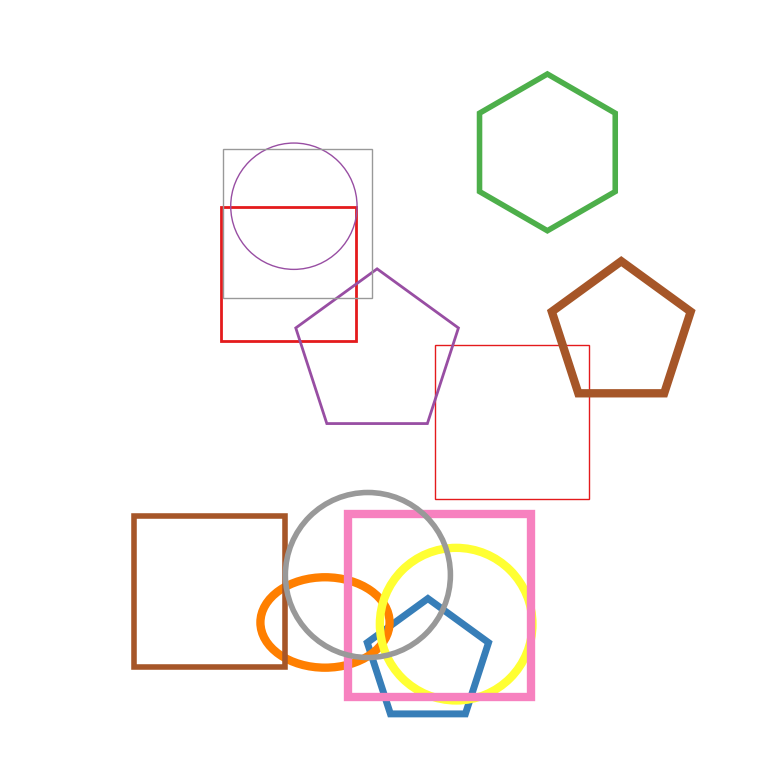[{"shape": "square", "thickness": 0.5, "radius": 0.5, "center": [0.665, 0.452]}, {"shape": "square", "thickness": 1, "radius": 0.44, "center": [0.375, 0.644]}, {"shape": "pentagon", "thickness": 2.5, "radius": 0.41, "center": [0.556, 0.14]}, {"shape": "hexagon", "thickness": 2, "radius": 0.51, "center": [0.711, 0.802]}, {"shape": "pentagon", "thickness": 1, "radius": 0.56, "center": [0.49, 0.54]}, {"shape": "circle", "thickness": 0.5, "radius": 0.41, "center": [0.382, 0.732]}, {"shape": "oval", "thickness": 3, "radius": 0.42, "center": [0.422, 0.192]}, {"shape": "circle", "thickness": 3, "radius": 0.5, "center": [0.592, 0.189]}, {"shape": "pentagon", "thickness": 3, "radius": 0.47, "center": [0.807, 0.566]}, {"shape": "square", "thickness": 2, "radius": 0.49, "center": [0.272, 0.232]}, {"shape": "square", "thickness": 3, "radius": 0.6, "center": [0.57, 0.213]}, {"shape": "square", "thickness": 0.5, "radius": 0.48, "center": [0.386, 0.71]}, {"shape": "circle", "thickness": 2, "radius": 0.54, "center": [0.478, 0.253]}]